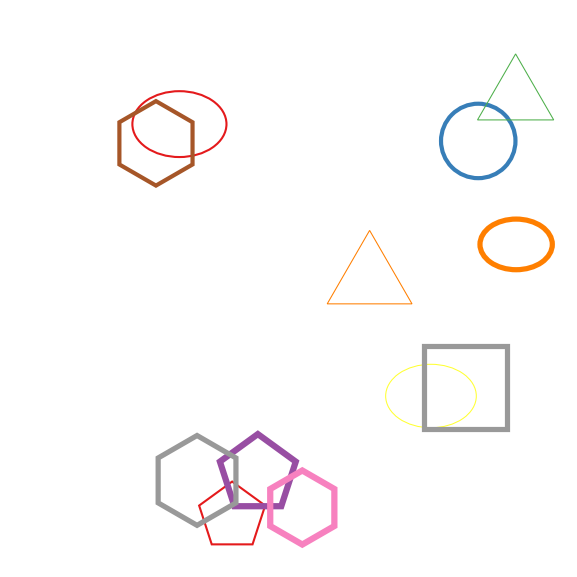[{"shape": "pentagon", "thickness": 1, "radius": 0.3, "center": [0.402, 0.105]}, {"shape": "oval", "thickness": 1, "radius": 0.41, "center": [0.311, 0.784]}, {"shape": "circle", "thickness": 2, "radius": 0.32, "center": [0.828, 0.755]}, {"shape": "triangle", "thickness": 0.5, "radius": 0.38, "center": [0.893, 0.83]}, {"shape": "pentagon", "thickness": 3, "radius": 0.35, "center": [0.446, 0.178]}, {"shape": "oval", "thickness": 2.5, "radius": 0.31, "center": [0.894, 0.576]}, {"shape": "triangle", "thickness": 0.5, "radius": 0.42, "center": [0.64, 0.515]}, {"shape": "oval", "thickness": 0.5, "radius": 0.39, "center": [0.746, 0.313]}, {"shape": "hexagon", "thickness": 2, "radius": 0.37, "center": [0.27, 0.751]}, {"shape": "hexagon", "thickness": 3, "radius": 0.32, "center": [0.523, 0.12]}, {"shape": "square", "thickness": 2.5, "radius": 0.36, "center": [0.806, 0.328]}, {"shape": "hexagon", "thickness": 2.5, "radius": 0.39, "center": [0.341, 0.167]}]